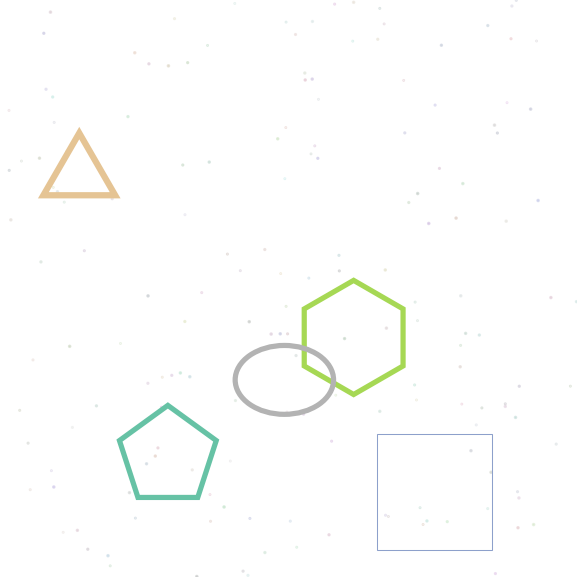[{"shape": "pentagon", "thickness": 2.5, "radius": 0.44, "center": [0.291, 0.209]}, {"shape": "square", "thickness": 0.5, "radius": 0.5, "center": [0.752, 0.147]}, {"shape": "hexagon", "thickness": 2.5, "radius": 0.49, "center": [0.612, 0.415]}, {"shape": "triangle", "thickness": 3, "radius": 0.36, "center": [0.137, 0.697]}, {"shape": "oval", "thickness": 2.5, "radius": 0.43, "center": [0.492, 0.341]}]